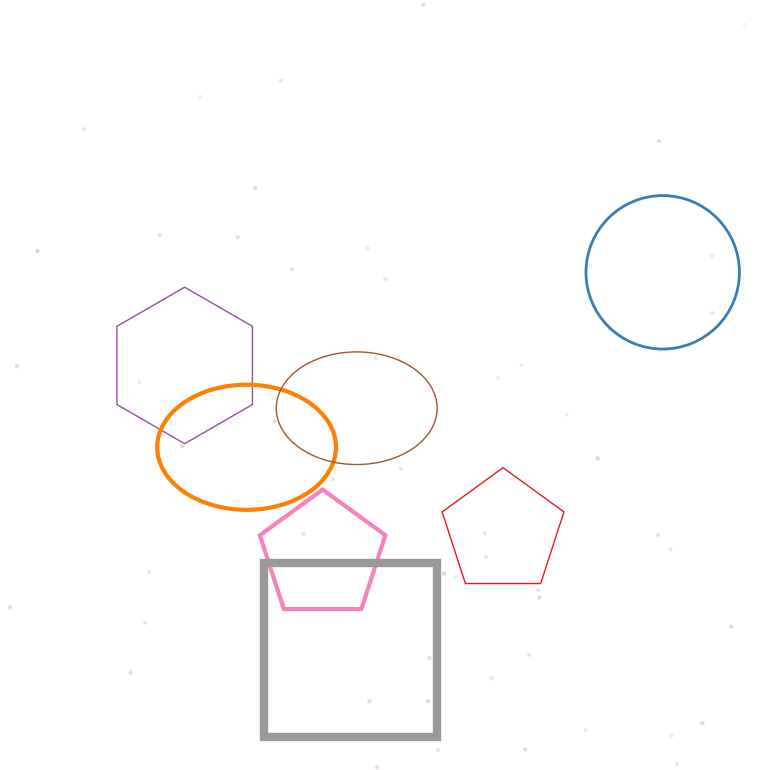[{"shape": "pentagon", "thickness": 0.5, "radius": 0.42, "center": [0.653, 0.309]}, {"shape": "circle", "thickness": 1, "radius": 0.5, "center": [0.861, 0.646]}, {"shape": "hexagon", "thickness": 0.5, "radius": 0.51, "center": [0.24, 0.525]}, {"shape": "oval", "thickness": 1.5, "radius": 0.58, "center": [0.32, 0.419]}, {"shape": "oval", "thickness": 0.5, "radius": 0.52, "center": [0.463, 0.47]}, {"shape": "pentagon", "thickness": 1.5, "radius": 0.43, "center": [0.419, 0.278]}, {"shape": "square", "thickness": 3, "radius": 0.56, "center": [0.455, 0.156]}]